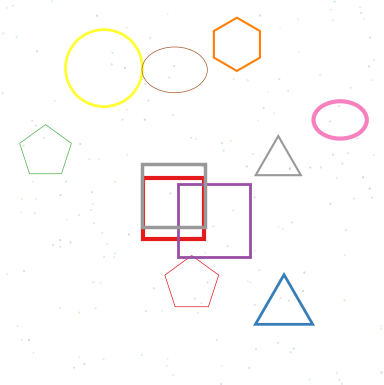[{"shape": "square", "thickness": 3, "radius": 0.4, "center": [0.451, 0.457]}, {"shape": "pentagon", "thickness": 0.5, "radius": 0.37, "center": [0.498, 0.263]}, {"shape": "triangle", "thickness": 2, "radius": 0.43, "center": [0.738, 0.201]}, {"shape": "pentagon", "thickness": 0.5, "radius": 0.35, "center": [0.118, 0.606]}, {"shape": "square", "thickness": 2, "radius": 0.47, "center": [0.555, 0.427]}, {"shape": "hexagon", "thickness": 1.5, "radius": 0.35, "center": [0.615, 0.885]}, {"shape": "circle", "thickness": 2, "radius": 0.5, "center": [0.27, 0.823]}, {"shape": "oval", "thickness": 0.5, "radius": 0.42, "center": [0.454, 0.819]}, {"shape": "oval", "thickness": 3, "radius": 0.35, "center": [0.884, 0.689]}, {"shape": "triangle", "thickness": 1.5, "radius": 0.34, "center": [0.723, 0.579]}, {"shape": "square", "thickness": 2.5, "radius": 0.41, "center": [0.451, 0.492]}]